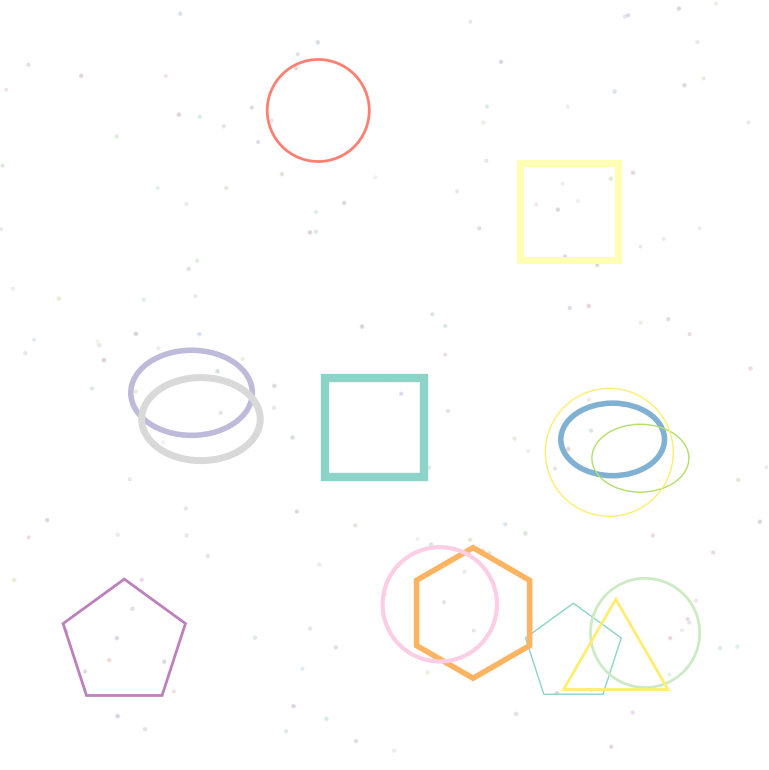[{"shape": "pentagon", "thickness": 0.5, "radius": 0.33, "center": [0.745, 0.151]}, {"shape": "square", "thickness": 3, "radius": 0.32, "center": [0.486, 0.445]}, {"shape": "square", "thickness": 2.5, "radius": 0.32, "center": [0.739, 0.725]}, {"shape": "oval", "thickness": 2, "radius": 0.39, "center": [0.249, 0.49]}, {"shape": "circle", "thickness": 1, "radius": 0.33, "center": [0.413, 0.857]}, {"shape": "oval", "thickness": 2, "radius": 0.34, "center": [0.796, 0.429]}, {"shape": "hexagon", "thickness": 2, "radius": 0.42, "center": [0.614, 0.204]}, {"shape": "oval", "thickness": 0.5, "radius": 0.31, "center": [0.832, 0.405]}, {"shape": "circle", "thickness": 1.5, "radius": 0.37, "center": [0.571, 0.215]}, {"shape": "oval", "thickness": 2.5, "radius": 0.39, "center": [0.261, 0.456]}, {"shape": "pentagon", "thickness": 1, "radius": 0.42, "center": [0.161, 0.164]}, {"shape": "circle", "thickness": 1, "radius": 0.35, "center": [0.838, 0.178]}, {"shape": "circle", "thickness": 0.5, "radius": 0.42, "center": [0.791, 0.413]}, {"shape": "triangle", "thickness": 1, "radius": 0.39, "center": [0.8, 0.144]}]